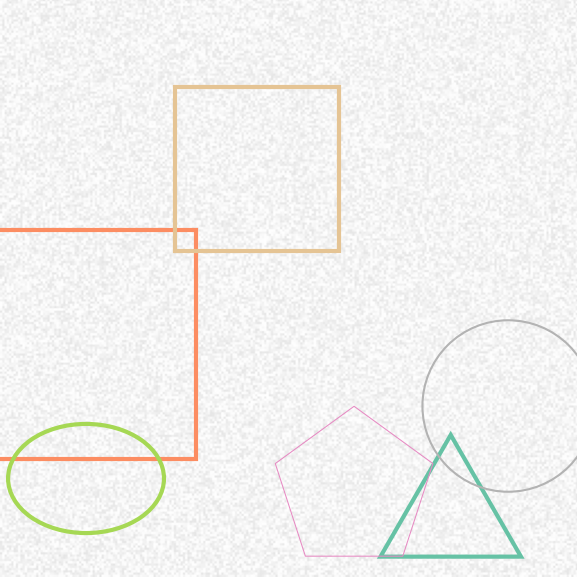[{"shape": "triangle", "thickness": 2, "radius": 0.7, "center": [0.78, 0.106]}, {"shape": "square", "thickness": 2, "radius": 0.99, "center": [0.142, 0.403]}, {"shape": "pentagon", "thickness": 0.5, "radius": 0.72, "center": [0.613, 0.152]}, {"shape": "oval", "thickness": 2, "radius": 0.67, "center": [0.149, 0.171]}, {"shape": "square", "thickness": 2, "radius": 0.71, "center": [0.445, 0.707]}, {"shape": "circle", "thickness": 1, "radius": 0.74, "center": [0.88, 0.296]}]